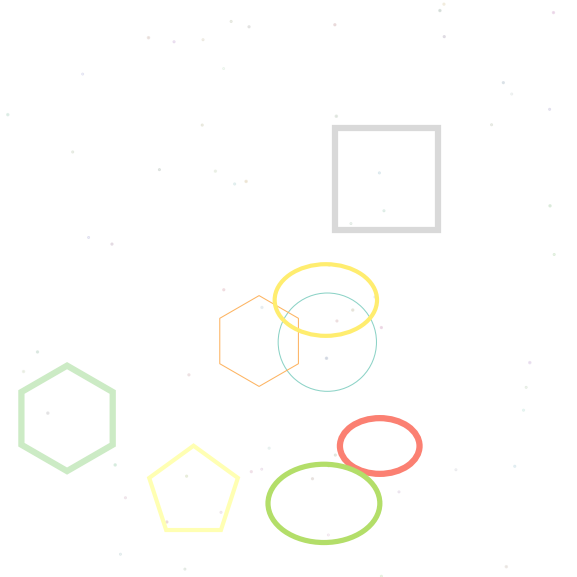[{"shape": "circle", "thickness": 0.5, "radius": 0.43, "center": [0.567, 0.407]}, {"shape": "pentagon", "thickness": 2, "radius": 0.4, "center": [0.335, 0.147]}, {"shape": "oval", "thickness": 3, "radius": 0.34, "center": [0.658, 0.227]}, {"shape": "hexagon", "thickness": 0.5, "radius": 0.39, "center": [0.449, 0.409]}, {"shape": "oval", "thickness": 2.5, "radius": 0.48, "center": [0.561, 0.127]}, {"shape": "square", "thickness": 3, "radius": 0.44, "center": [0.669, 0.689]}, {"shape": "hexagon", "thickness": 3, "radius": 0.46, "center": [0.116, 0.275]}, {"shape": "oval", "thickness": 2, "radius": 0.44, "center": [0.564, 0.48]}]